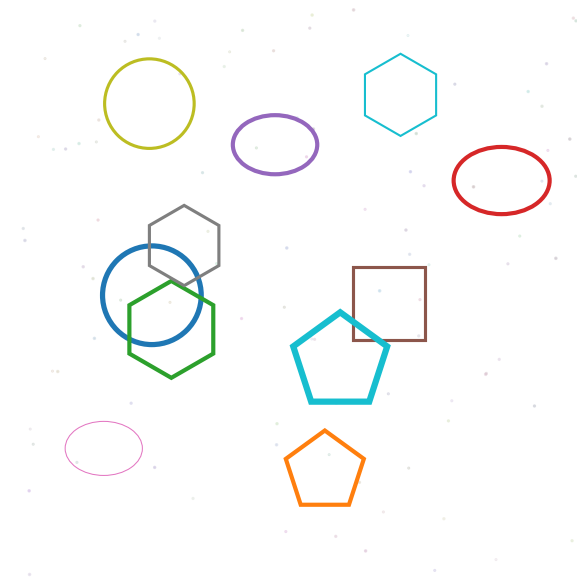[{"shape": "circle", "thickness": 2.5, "radius": 0.43, "center": [0.263, 0.488]}, {"shape": "pentagon", "thickness": 2, "radius": 0.36, "center": [0.562, 0.183]}, {"shape": "hexagon", "thickness": 2, "radius": 0.42, "center": [0.297, 0.429]}, {"shape": "oval", "thickness": 2, "radius": 0.42, "center": [0.869, 0.687]}, {"shape": "oval", "thickness": 2, "radius": 0.37, "center": [0.476, 0.749]}, {"shape": "square", "thickness": 1.5, "radius": 0.31, "center": [0.674, 0.474]}, {"shape": "oval", "thickness": 0.5, "radius": 0.33, "center": [0.18, 0.223]}, {"shape": "hexagon", "thickness": 1.5, "radius": 0.35, "center": [0.319, 0.574]}, {"shape": "circle", "thickness": 1.5, "radius": 0.39, "center": [0.259, 0.82]}, {"shape": "pentagon", "thickness": 3, "radius": 0.43, "center": [0.589, 0.373]}, {"shape": "hexagon", "thickness": 1, "radius": 0.36, "center": [0.694, 0.835]}]